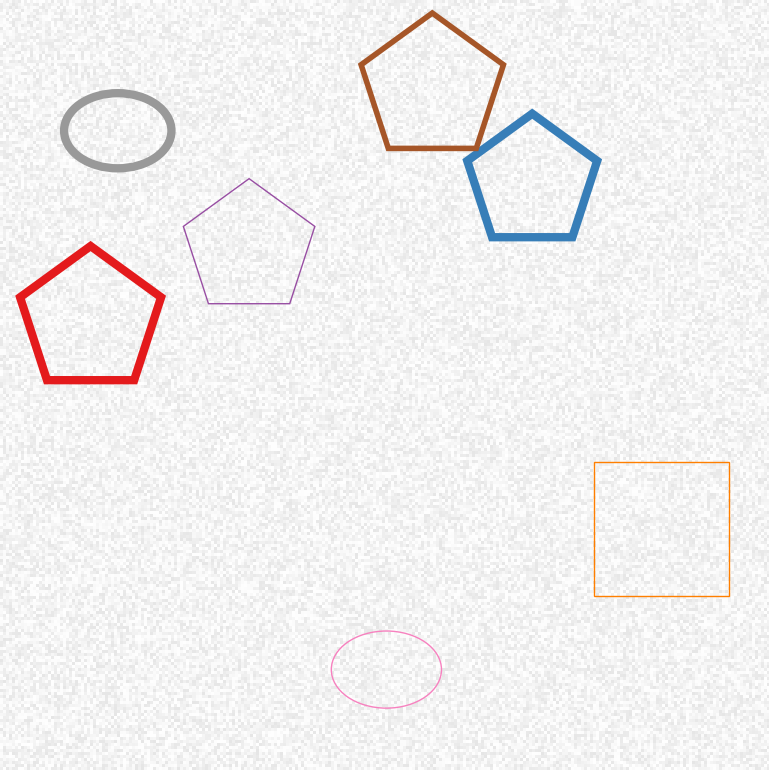[{"shape": "pentagon", "thickness": 3, "radius": 0.48, "center": [0.118, 0.584]}, {"shape": "pentagon", "thickness": 3, "radius": 0.44, "center": [0.691, 0.764]}, {"shape": "pentagon", "thickness": 0.5, "radius": 0.45, "center": [0.324, 0.678]}, {"shape": "square", "thickness": 0.5, "radius": 0.44, "center": [0.859, 0.313]}, {"shape": "pentagon", "thickness": 2, "radius": 0.49, "center": [0.561, 0.886]}, {"shape": "oval", "thickness": 0.5, "radius": 0.36, "center": [0.502, 0.13]}, {"shape": "oval", "thickness": 3, "radius": 0.35, "center": [0.153, 0.83]}]